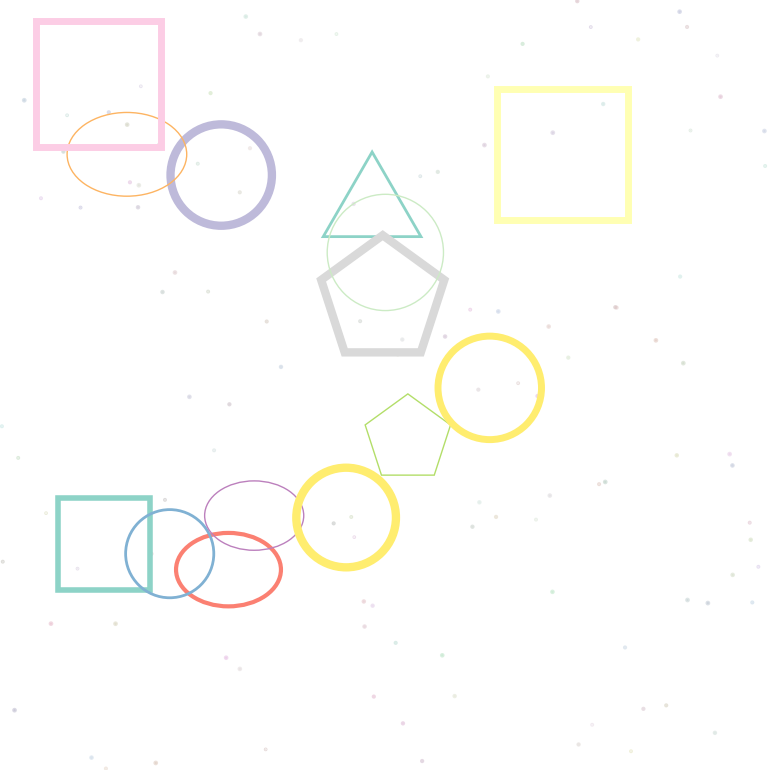[{"shape": "square", "thickness": 2, "radius": 0.3, "center": [0.135, 0.294]}, {"shape": "triangle", "thickness": 1, "radius": 0.37, "center": [0.483, 0.729]}, {"shape": "square", "thickness": 2.5, "radius": 0.42, "center": [0.73, 0.799]}, {"shape": "circle", "thickness": 3, "radius": 0.33, "center": [0.287, 0.773]}, {"shape": "oval", "thickness": 1.5, "radius": 0.34, "center": [0.297, 0.26]}, {"shape": "circle", "thickness": 1, "radius": 0.29, "center": [0.22, 0.281]}, {"shape": "oval", "thickness": 0.5, "radius": 0.39, "center": [0.165, 0.8]}, {"shape": "pentagon", "thickness": 0.5, "radius": 0.29, "center": [0.53, 0.43]}, {"shape": "square", "thickness": 2.5, "radius": 0.41, "center": [0.128, 0.891]}, {"shape": "pentagon", "thickness": 3, "radius": 0.42, "center": [0.497, 0.61]}, {"shape": "oval", "thickness": 0.5, "radius": 0.32, "center": [0.33, 0.33]}, {"shape": "circle", "thickness": 0.5, "radius": 0.38, "center": [0.5, 0.672]}, {"shape": "circle", "thickness": 2.5, "radius": 0.34, "center": [0.636, 0.496]}, {"shape": "circle", "thickness": 3, "radius": 0.32, "center": [0.45, 0.328]}]